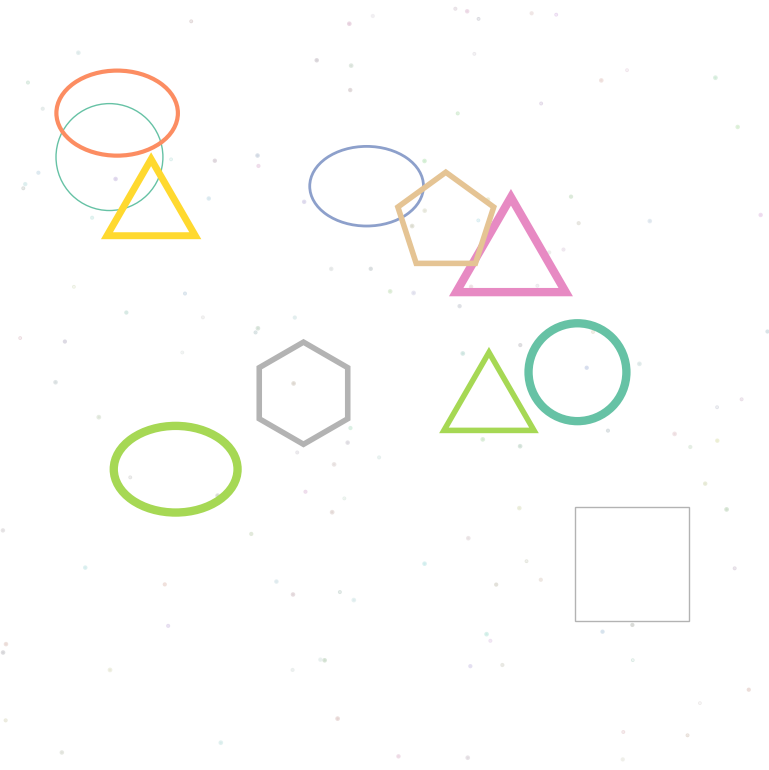[{"shape": "circle", "thickness": 0.5, "radius": 0.35, "center": [0.142, 0.796]}, {"shape": "circle", "thickness": 3, "radius": 0.32, "center": [0.75, 0.517]}, {"shape": "oval", "thickness": 1.5, "radius": 0.39, "center": [0.152, 0.853]}, {"shape": "oval", "thickness": 1, "radius": 0.37, "center": [0.476, 0.758]}, {"shape": "triangle", "thickness": 3, "radius": 0.41, "center": [0.664, 0.662]}, {"shape": "oval", "thickness": 3, "radius": 0.4, "center": [0.228, 0.391]}, {"shape": "triangle", "thickness": 2, "radius": 0.34, "center": [0.635, 0.475]}, {"shape": "triangle", "thickness": 2.5, "radius": 0.33, "center": [0.196, 0.727]}, {"shape": "pentagon", "thickness": 2, "radius": 0.33, "center": [0.579, 0.711]}, {"shape": "square", "thickness": 0.5, "radius": 0.37, "center": [0.821, 0.268]}, {"shape": "hexagon", "thickness": 2, "radius": 0.33, "center": [0.394, 0.489]}]